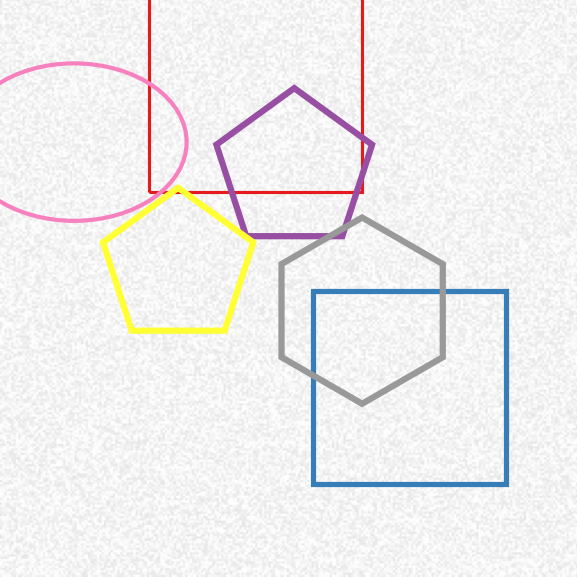[{"shape": "square", "thickness": 1.5, "radius": 0.92, "center": [0.442, 0.851]}, {"shape": "square", "thickness": 2.5, "radius": 0.84, "center": [0.709, 0.329]}, {"shape": "pentagon", "thickness": 3, "radius": 0.71, "center": [0.51, 0.705]}, {"shape": "pentagon", "thickness": 3, "radius": 0.68, "center": [0.308, 0.537]}, {"shape": "oval", "thickness": 2, "radius": 0.97, "center": [0.128, 0.753]}, {"shape": "hexagon", "thickness": 3, "radius": 0.81, "center": [0.627, 0.461]}]